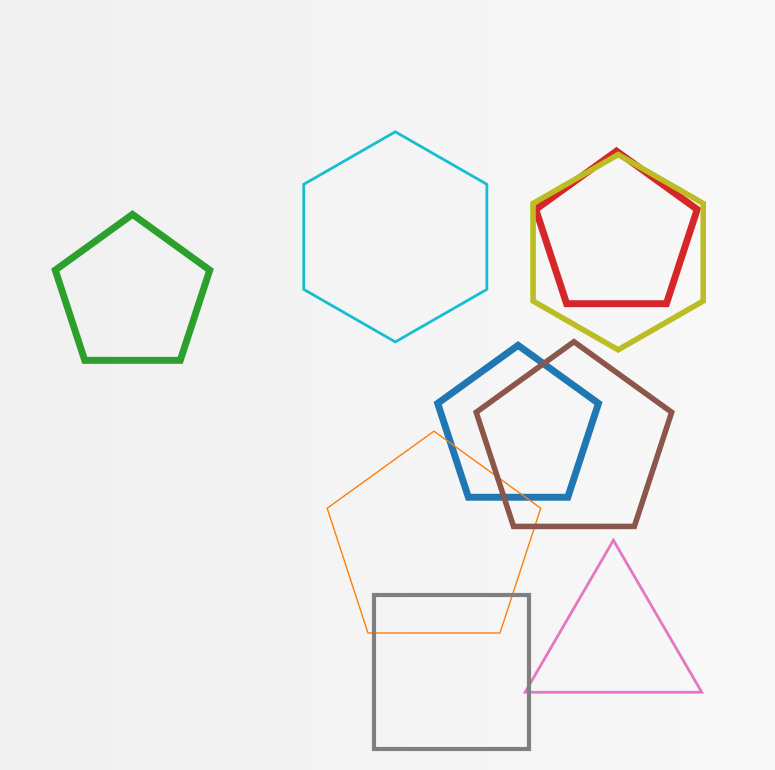[{"shape": "pentagon", "thickness": 2.5, "radius": 0.55, "center": [0.668, 0.442]}, {"shape": "pentagon", "thickness": 0.5, "radius": 0.72, "center": [0.56, 0.295]}, {"shape": "pentagon", "thickness": 2.5, "radius": 0.52, "center": [0.171, 0.617]}, {"shape": "pentagon", "thickness": 2.5, "radius": 0.55, "center": [0.795, 0.694]}, {"shape": "pentagon", "thickness": 2, "radius": 0.66, "center": [0.741, 0.424]}, {"shape": "triangle", "thickness": 1, "radius": 0.66, "center": [0.791, 0.167]}, {"shape": "square", "thickness": 1.5, "radius": 0.5, "center": [0.582, 0.127]}, {"shape": "hexagon", "thickness": 2, "radius": 0.63, "center": [0.798, 0.672]}, {"shape": "hexagon", "thickness": 1, "radius": 0.68, "center": [0.51, 0.692]}]